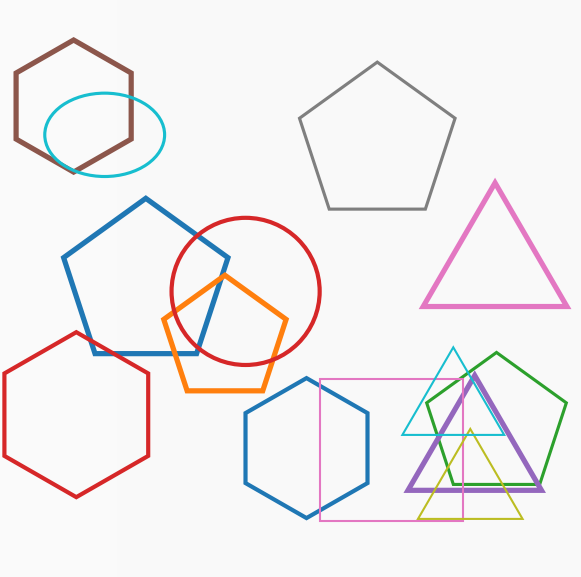[{"shape": "hexagon", "thickness": 2, "radius": 0.61, "center": [0.527, 0.223]}, {"shape": "pentagon", "thickness": 2.5, "radius": 0.74, "center": [0.251, 0.507]}, {"shape": "pentagon", "thickness": 2.5, "radius": 0.55, "center": [0.387, 0.412]}, {"shape": "pentagon", "thickness": 1.5, "radius": 0.63, "center": [0.854, 0.262]}, {"shape": "circle", "thickness": 2, "radius": 0.64, "center": [0.423, 0.495]}, {"shape": "hexagon", "thickness": 2, "radius": 0.71, "center": [0.131, 0.281]}, {"shape": "triangle", "thickness": 2.5, "radius": 0.66, "center": [0.817, 0.216]}, {"shape": "hexagon", "thickness": 2.5, "radius": 0.57, "center": [0.127, 0.816]}, {"shape": "triangle", "thickness": 2.5, "radius": 0.71, "center": [0.852, 0.54]}, {"shape": "square", "thickness": 1, "radius": 0.61, "center": [0.673, 0.22]}, {"shape": "pentagon", "thickness": 1.5, "radius": 0.7, "center": [0.649, 0.751]}, {"shape": "triangle", "thickness": 1, "radius": 0.52, "center": [0.809, 0.153]}, {"shape": "triangle", "thickness": 1, "radius": 0.51, "center": [0.78, 0.297]}, {"shape": "oval", "thickness": 1.5, "radius": 0.52, "center": [0.18, 0.766]}]